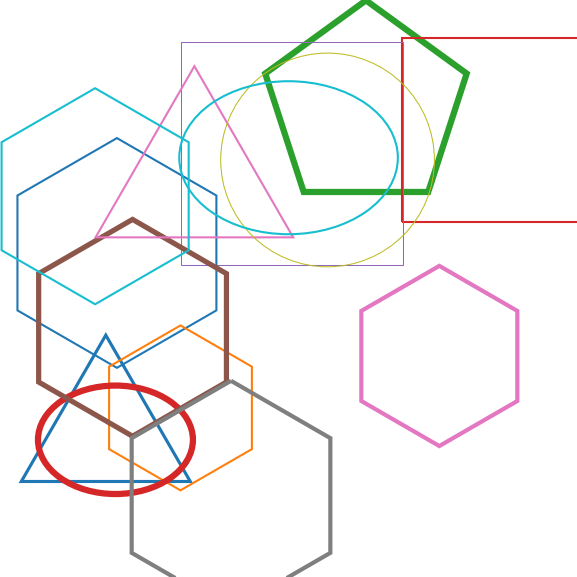[{"shape": "hexagon", "thickness": 1, "radius": 0.99, "center": [0.202, 0.561]}, {"shape": "triangle", "thickness": 1.5, "radius": 0.84, "center": [0.183, 0.25]}, {"shape": "hexagon", "thickness": 1, "radius": 0.71, "center": [0.313, 0.293]}, {"shape": "pentagon", "thickness": 3, "radius": 0.92, "center": [0.634, 0.815]}, {"shape": "oval", "thickness": 3, "radius": 0.67, "center": [0.2, 0.238]}, {"shape": "square", "thickness": 1, "radius": 0.8, "center": [0.855, 0.774]}, {"shape": "square", "thickness": 0.5, "radius": 0.96, "center": [0.506, 0.733]}, {"shape": "hexagon", "thickness": 2.5, "radius": 0.94, "center": [0.23, 0.431]}, {"shape": "triangle", "thickness": 1, "radius": 0.99, "center": [0.337, 0.687]}, {"shape": "hexagon", "thickness": 2, "radius": 0.78, "center": [0.761, 0.383]}, {"shape": "hexagon", "thickness": 2, "radius": 0.99, "center": [0.4, 0.141]}, {"shape": "circle", "thickness": 0.5, "radius": 0.93, "center": [0.567, 0.722]}, {"shape": "hexagon", "thickness": 1, "radius": 0.94, "center": [0.165, 0.659]}, {"shape": "oval", "thickness": 1, "radius": 0.95, "center": [0.5, 0.726]}]